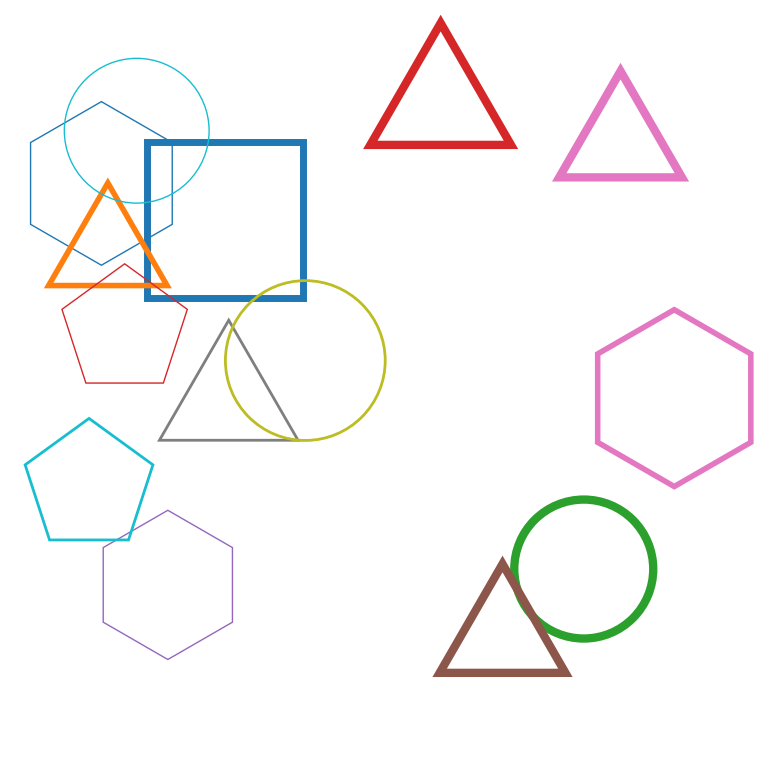[{"shape": "hexagon", "thickness": 0.5, "radius": 0.53, "center": [0.132, 0.762]}, {"shape": "square", "thickness": 2.5, "radius": 0.51, "center": [0.292, 0.714]}, {"shape": "triangle", "thickness": 2, "radius": 0.44, "center": [0.14, 0.674]}, {"shape": "circle", "thickness": 3, "radius": 0.45, "center": [0.758, 0.261]}, {"shape": "pentagon", "thickness": 0.5, "radius": 0.43, "center": [0.162, 0.572]}, {"shape": "triangle", "thickness": 3, "radius": 0.53, "center": [0.572, 0.865]}, {"shape": "hexagon", "thickness": 0.5, "radius": 0.48, "center": [0.218, 0.24]}, {"shape": "triangle", "thickness": 3, "radius": 0.47, "center": [0.653, 0.173]}, {"shape": "triangle", "thickness": 3, "radius": 0.46, "center": [0.806, 0.816]}, {"shape": "hexagon", "thickness": 2, "radius": 0.57, "center": [0.876, 0.483]}, {"shape": "triangle", "thickness": 1, "radius": 0.52, "center": [0.297, 0.48]}, {"shape": "circle", "thickness": 1, "radius": 0.52, "center": [0.397, 0.532]}, {"shape": "pentagon", "thickness": 1, "radius": 0.44, "center": [0.116, 0.369]}, {"shape": "circle", "thickness": 0.5, "radius": 0.47, "center": [0.178, 0.83]}]